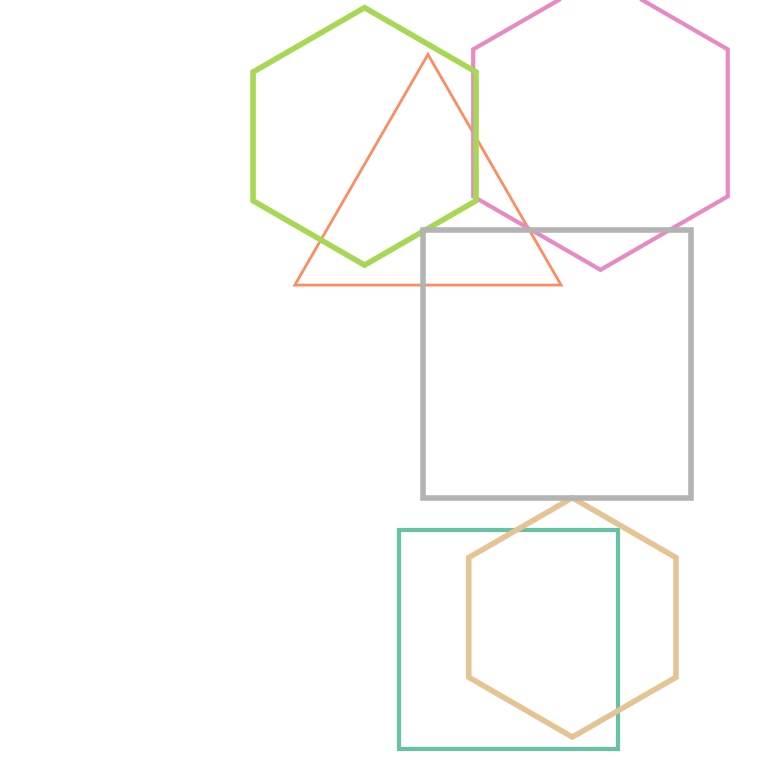[{"shape": "square", "thickness": 1.5, "radius": 0.71, "center": [0.66, 0.17]}, {"shape": "triangle", "thickness": 1, "radius": 1.0, "center": [0.556, 0.73]}, {"shape": "hexagon", "thickness": 1.5, "radius": 0.95, "center": [0.78, 0.84]}, {"shape": "hexagon", "thickness": 2, "radius": 0.84, "center": [0.473, 0.823]}, {"shape": "hexagon", "thickness": 2, "radius": 0.78, "center": [0.743, 0.198]}, {"shape": "square", "thickness": 2, "radius": 0.87, "center": [0.723, 0.527]}]